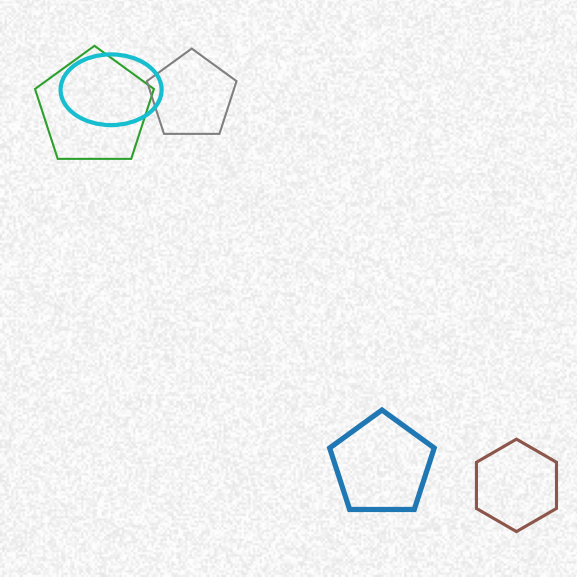[{"shape": "pentagon", "thickness": 2.5, "radius": 0.48, "center": [0.661, 0.194]}, {"shape": "pentagon", "thickness": 1, "radius": 0.54, "center": [0.164, 0.812]}, {"shape": "hexagon", "thickness": 1.5, "radius": 0.4, "center": [0.894, 0.159]}, {"shape": "pentagon", "thickness": 1, "radius": 0.41, "center": [0.332, 0.833]}, {"shape": "oval", "thickness": 2, "radius": 0.44, "center": [0.192, 0.844]}]